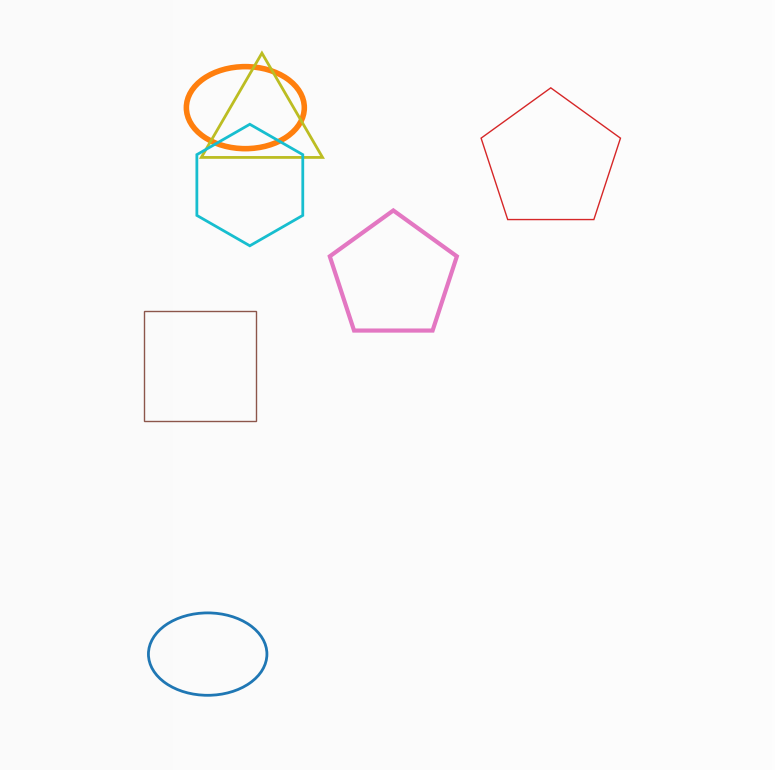[{"shape": "oval", "thickness": 1, "radius": 0.38, "center": [0.268, 0.151]}, {"shape": "oval", "thickness": 2, "radius": 0.38, "center": [0.317, 0.86]}, {"shape": "pentagon", "thickness": 0.5, "radius": 0.47, "center": [0.711, 0.791]}, {"shape": "square", "thickness": 0.5, "radius": 0.36, "center": [0.258, 0.525]}, {"shape": "pentagon", "thickness": 1.5, "radius": 0.43, "center": [0.508, 0.64]}, {"shape": "triangle", "thickness": 1, "radius": 0.45, "center": [0.338, 0.841]}, {"shape": "hexagon", "thickness": 1, "radius": 0.39, "center": [0.322, 0.76]}]